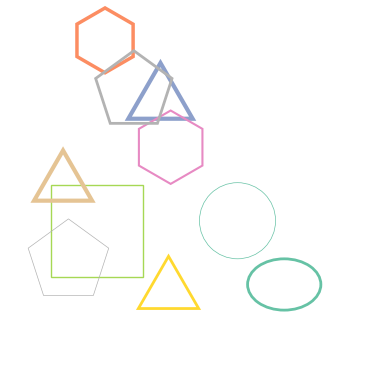[{"shape": "circle", "thickness": 0.5, "radius": 0.49, "center": [0.617, 0.427]}, {"shape": "oval", "thickness": 2, "radius": 0.48, "center": [0.738, 0.261]}, {"shape": "hexagon", "thickness": 2.5, "radius": 0.42, "center": [0.273, 0.895]}, {"shape": "triangle", "thickness": 3, "radius": 0.48, "center": [0.417, 0.74]}, {"shape": "hexagon", "thickness": 1.5, "radius": 0.48, "center": [0.443, 0.618]}, {"shape": "square", "thickness": 1, "radius": 0.6, "center": [0.253, 0.399]}, {"shape": "triangle", "thickness": 2, "radius": 0.45, "center": [0.438, 0.244]}, {"shape": "triangle", "thickness": 3, "radius": 0.43, "center": [0.164, 0.522]}, {"shape": "pentagon", "thickness": 2, "radius": 0.52, "center": [0.348, 0.764]}, {"shape": "pentagon", "thickness": 0.5, "radius": 0.55, "center": [0.178, 0.321]}]